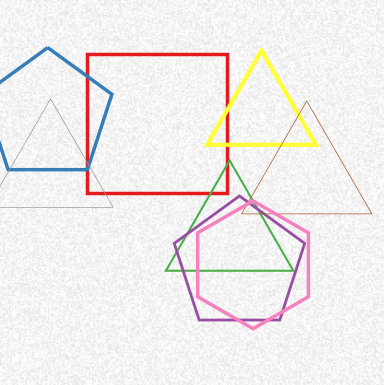[{"shape": "square", "thickness": 2.5, "radius": 0.91, "center": [0.407, 0.679]}, {"shape": "pentagon", "thickness": 2.5, "radius": 0.88, "center": [0.124, 0.701]}, {"shape": "triangle", "thickness": 1.5, "radius": 0.96, "center": [0.596, 0.392]}, {"shape": "pentagon", "thickness": 2, "radius": 0.89, "center": [0.622, 0.313]}, {"shape": "triangle", "thickness": 3, "radius": 0.82, "center": [0.679, 0.706]}, {"shape": "triangle", "thickness": 0.5, "radius": 0.98, "center": [0.797, 0.542]}, {"shape": "hexagon", "thickness": 2.5, "radius": 0.83, "center": [0.657, 0.312]}, {"shape": "triangle", "thickness": 0.5, "radius": 0.94, "center": [0.131, 0.555]}]